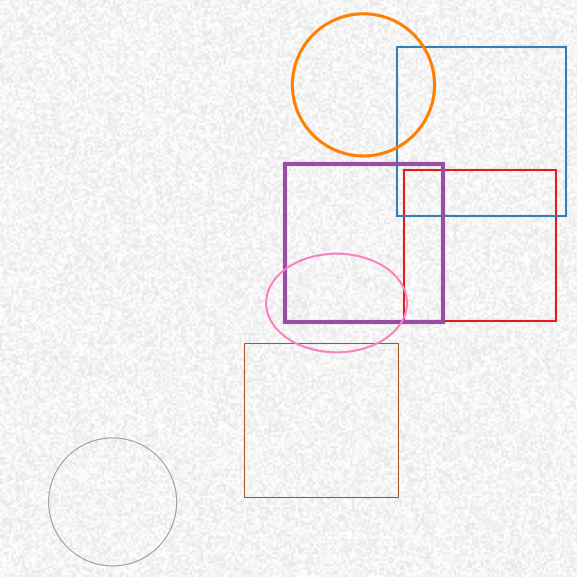[{"shape": "square", "thickness": 1, "radius": 0.65, "center": [0.831, 0.574]}, {"shape": "square", "thickness": 1, "radius": 0.73, "center": [0.834, 0.772]}, {"shape": "square", "thickness": 2, "radius": 0.68, "center": [0.63, 0.579]}, {"shape": "circle", "thickness": 1.5, "radius": 0.62, "center": [0.629, 0.852]}, {"shape": "square", "thickness": 0.5, "radius": 0.67, "center": [0.556, 0.272]}, {"shape": "oval", "thickness": 1, "radius": 0.61, "center": [0.583, 0.474]}, {"shape": "circle", "thickness": 0.5, "radius": 0.55, "center": [0.195, 0.13]}]